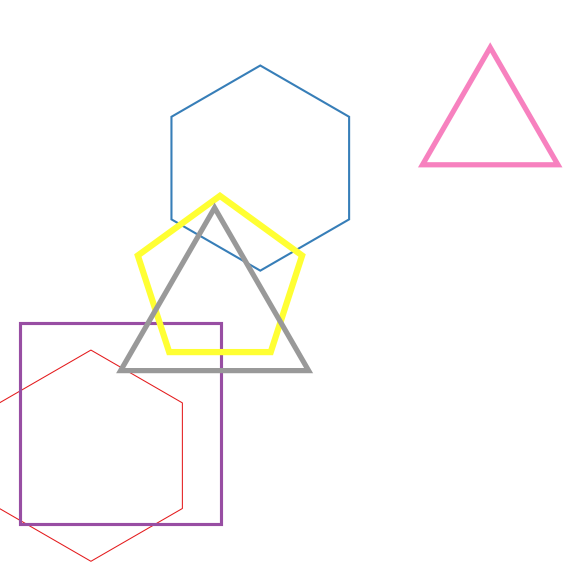[{"shape": "hexagon", "thickness": 0.5, "radius": 0.91, "center": [0.157, 0.21]}, {"shape": "hexagon", "thickness": 1, "radius": 0.89, "center": [0.451, 0.708]}, {"shape": "square", "thickness": 1.5, "radius": 0.87, "center": [0.208, 0.266]}, {"shape": "pentagon", "thickness": 3, "radius": 0.75, "center": [0.381, 0.51]}, {"shape": "triangle", "thickness": 2.5, "radius": 0.68, "center": [0.849, 0.782]}, {"shape": "triangle", "thickness": 2.5, "radius": 0.94, "center": [0.372, 0.451]}]